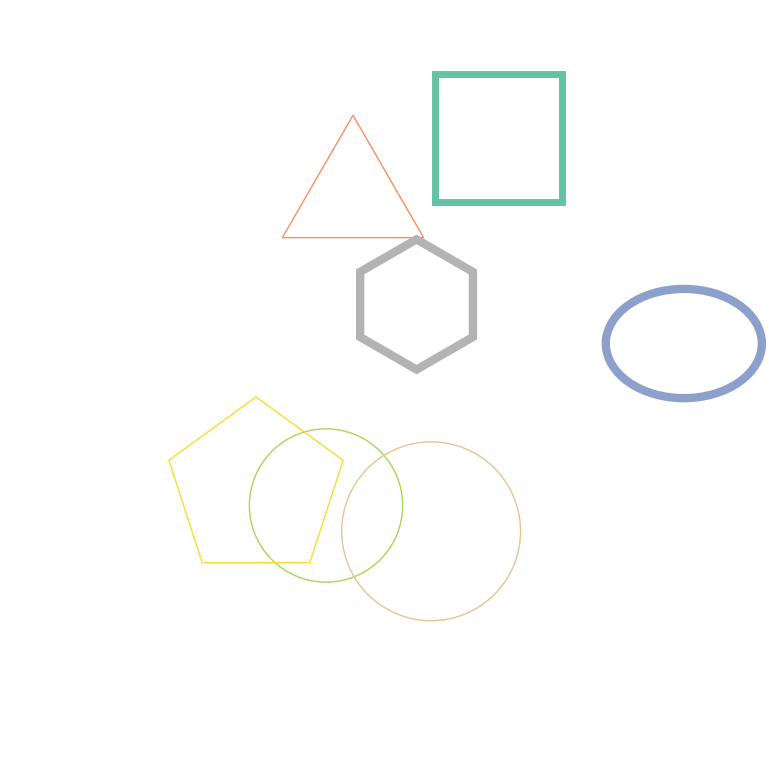[{"shape": "square", "thickness": 2.5, "radius": 0.41, "center": [0.647, 0.821]}, {"shape": "triangle", "thickness": 0.5, "radius": 0.53, "center": [0.458, 0.744]}, {"shape": "oval", "thickness": 3, "radius": 0.51, "center": [0.888, 0.554]}, {"shape": "circle", "thickness": 0.5, "radius": 0.5, "center": [0.423, 0.344]}, {"shape": "pentagon", "thickness": 0.5, "radius": 0.59, "center": [0.332, 0.365]}, {"shape": "circle", "thickness": 0.5, "radius": 0.58, "center": [0.56, 0.31]}, {"shape": "hexagon", "thickness": 3, "radius": 0.42, "center": [0.541, 0.605]}]